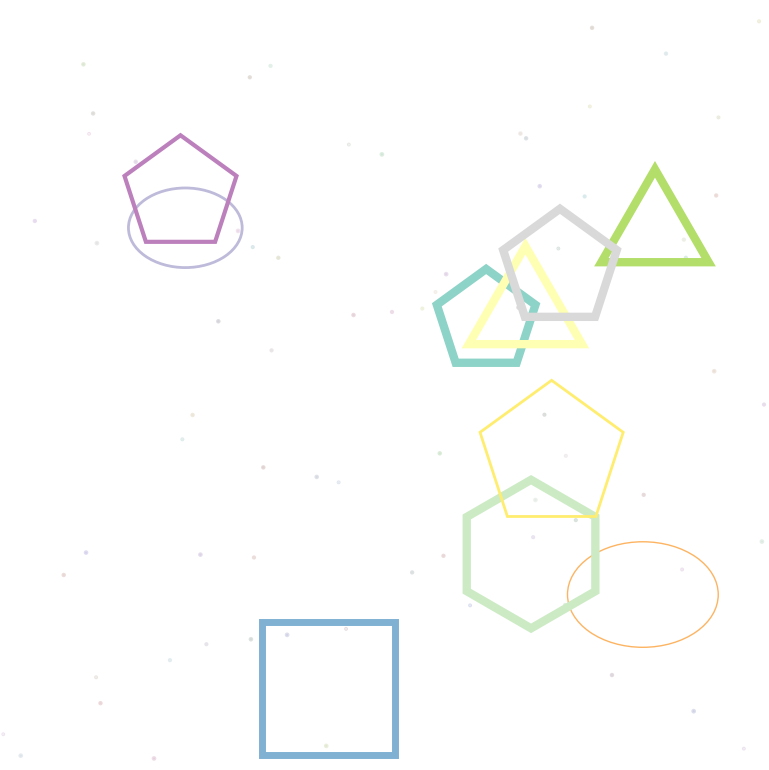[{"shape": "pentagon", "thickness": 3, "radius": 0.34, "center": [0.631, 0.583]}, {"shape": "triangle", "thickness": 3, "radius": 0.42, "center": [0.682, 0.595]}, {"shape": "oval", "thickness": 1, "radius": 0.37, "center": [0.241, 0.704]}, {"shape": "square", "thickness": 2.5, "radius": 0.43, "center": [0.426, 0.106]}, {"shape": "oval", "thickness": 0.5, "radius": 0.49, "center": [0.835, 0.228]}, {"shape": "triangle", "thickness": 3, "radius": 0.4, "center": [0.851, 0.7]}, {"shape": "pentagon", "thickness": 3, "radius": 0.39, "center": [0.727, 0.651]}, {"shape": "pentagon", "thickness": 1.5, "radius": 0.38, "center": [0.234, 0.748]}, {"shape": "hexagon", "thickness": 3, "radius": 0.48, "center": [0.69, 0.28]}, {"shape": "pentagon", "thickness": 1, "radius": 0.49, "center": [0.716, 0.408]}]